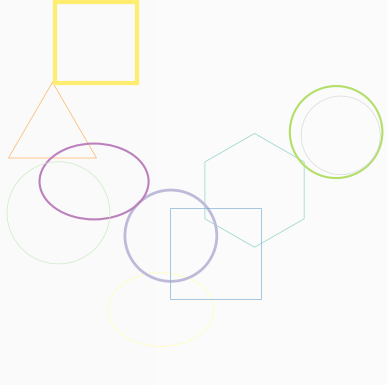[{"shape": "hexagon", "thickness": 0.5, "radius": 0.74, "center": [0.657, 0.506]}, {"shape": "oval", "thickness": 0.5, "radius": 0.68, "center": [0.415, 0.196]}, {"shape": "circle", "thickness": 2, "radius": 0.59, "center": [0.441, 0.388]}, {"shape": "square", "thickness": 0.5, "radius": 0.59, "center": [0.556, 0.341]}, {"shape": "triangle", "thickness": 0.5, "radius": 0.66, "center": [0.135, 0.655]}, {"shape": "circle", "thickness": 1.5, "radius": 0.6, "center": [0.867, 0.657]}, {"shape": "circle", "thickness": 0.5, "radius": 0.51, "center": [0.879, 0.648]}, {"shape": "oval", "thickness": 1.5, "radius": 0.7, "center": [0.243, 0.529]}, {"shape": "circle", "thickness": 0.5, "radius": 0.66, "center": [0.151, 0.447]}, {"shape": "square", "thickness": 3, "radius": 0.53, "center": [0.248, 0.89]}]